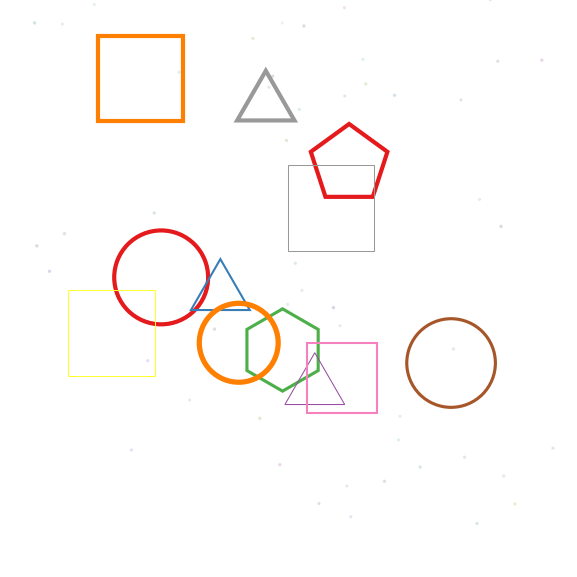[{"shape": "pentagon", "thickness": 2, "radius": 0.35, "center": [0.605, 0.715]}, {"shape": "circle", "thickness": 2, "radius": 0.41, "center": [0.279, 0.519]}, {"shape": "triangle", "thickness": 1, "radius": 0.29, "center": [0.382, 0.492]}, {"shape": "hexagon", "thickness": 1.5, "radius": 0.36, "center": [0.489, 0.393]}, {"shape": "triangle", "thickness": 0.5, "radius": 0.3, "center": [0.545, 0.329]}, {"shape": "square", "thickness": 2, "radius": 0.37, "center": [0.244, 0.863]}, {"shape": "circle", "thickness": 2.5, "radius": 0.34, "center": [0.413, 0.406]}, {"shape": "square", "thickness": 0.5, "radius": 0.37, "center": [0.193, 0.423]}, {"shape": "circle", "thickness": 1.5, "radius": 0.38, "center": [0.781, 0.371]}, {"shape": "square", "thickness": 1, "radius": 0.3, "center": [0.592, 0.344]}, {"shape": "square", "thickness": 0.5, "radius": 0.37, "center": [0.573, 0.639]}, {"shape": "triangle", "thickness": 2, "radius": 0.29, "center": [0.46, 0.819]}]